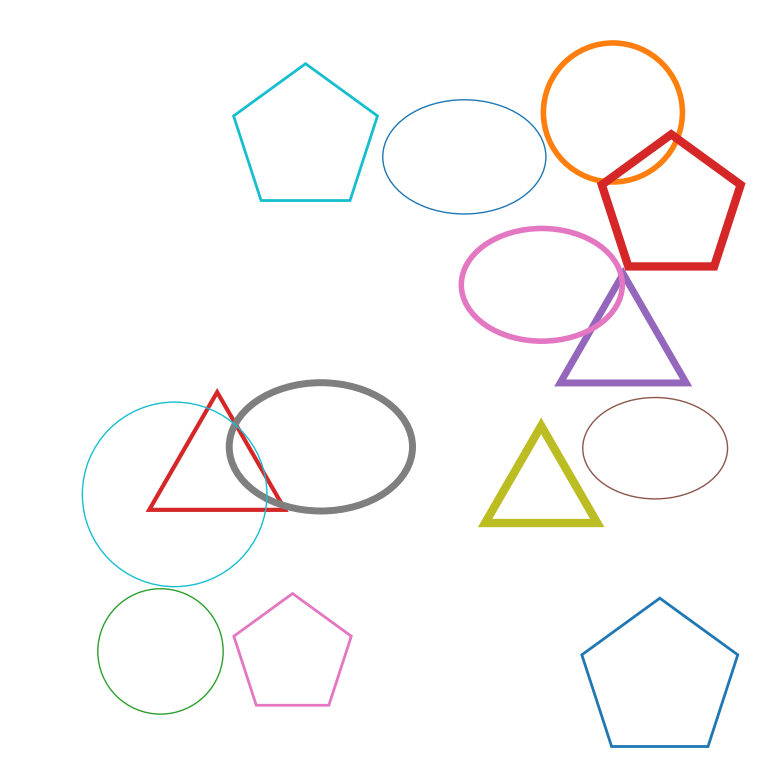[{"shape": "oval", "thickness": 0.5, "radius": 0.53, "center": [0.603, 0.796]}, {"shape": "pentagon", "thickness": 1, "radius": 0.53, "center": [0.857, 0.117]}, {"shape": "circle", "thickness": 2, "radius": 0.45, "center": [0.796, 0.854]}, {"shape": "circle", "thickness": 0.5, "radius": 0.41, "center": [0.208, 0.154]}, {"shape": "triangle", "thickness": 1.5, "radius": 0.51, "center": [0.282, 0.389]}, {"shape": "pentagon", "thickness": 3, "radius": 0.47, "center": [0.872, 0.731]}, {"shape": "triangle", "thickness": 2.5, "radius": 0.47, "center": [0.809, 0.55]}, {"shape": "oval", "thickness": 0.5, "radius": 0.47, "center": [0.851, 0.418]}, {"shape": "oval", "thickness": 2, "radius": 0.52, "center": [0.704, 0.63]}, {"shape": "pentagon", "thickness": 1, "radius": 0.4, "center": [0.38, 0.149]}, {"shape": "oval", "thickness": 2.5, "radius": 0.6, "center": [0.417, 0.42]}, {"shape": "triangle", "thickness": 3, "radius": 0.42, "center": [0.703, 0.363]}, {"shape": "pentagon", "thickness": 1, "radius": 0.49, "center": [0.397, 0.819]}, {"shape": "circle", "thickness": 0.5, "radius": 0.6, "center": [0.227, 0.358]}]